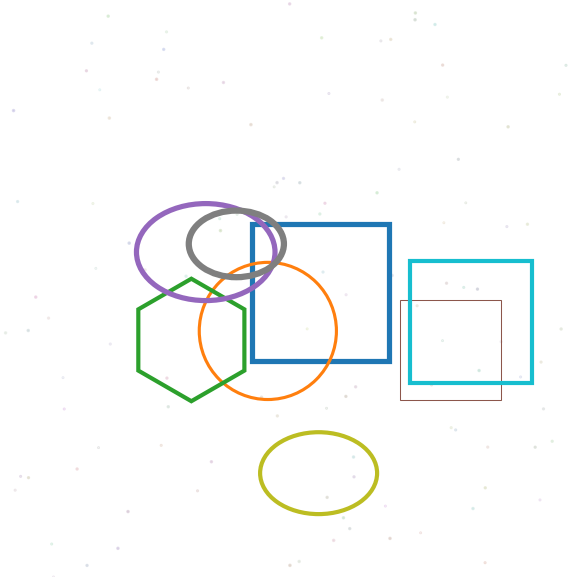[{"shape": "square", "thickness": 2.5, "radius": 0.59, "center": [0.555, 0.492]}, {"shape": "circle", "thickness": 1.5, "radius": 0.59, "center": [0.464, 0.426]}, {"shape": "hexagon", "thickness": 2, "radius": 0.53, "center": [0.331, 0.41]}, {"shape": "oval", "thickness": 2.5, "radius": 0.6, "center": [0.356, 0.563]}, {"shape": "square", "thickness": 0.5, "radius": 0.44, "center": [0.779, 0.393]}, {"shape": "oval", "thickness": 3, "radius": 0.41, "center": [0.409, 0.577]}, {"shape": "oval", "thickness": 2, "radius": 0.51, "center": [0.552, 0.18]}, {"shape": "square", "thickness": 2, "radius": 0.53, "center": [0.816, 0.442]}]